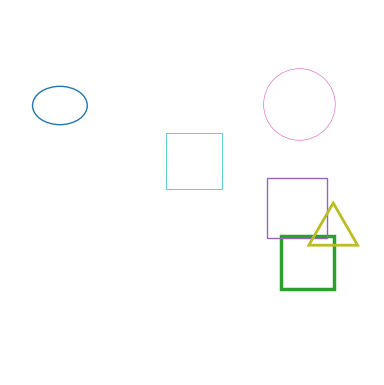[{"shape": "oval", "thickness": 1, "radius": 0.36, "center": [0.156, 0.726]}, {"shape": "square", "thickness": 2.5, "radius": 0.34, "center": [0.798, 0.319]}, {"shape": "square", "thickness": 1, "radius": 0.39, "center": [0.771, 0.46]}, {"shape": "circle", "thickness": 0.5, "radius": 0.47, "center": [0.778, 0.729]}, {"shape": "triangle", "thickness": 2, "radius": 0.37, "center": [0.866, 0.4]}, {"shape": "square", "thickness": 0.5, "radius": 0.36, "center": [0.504, 0.582]}]